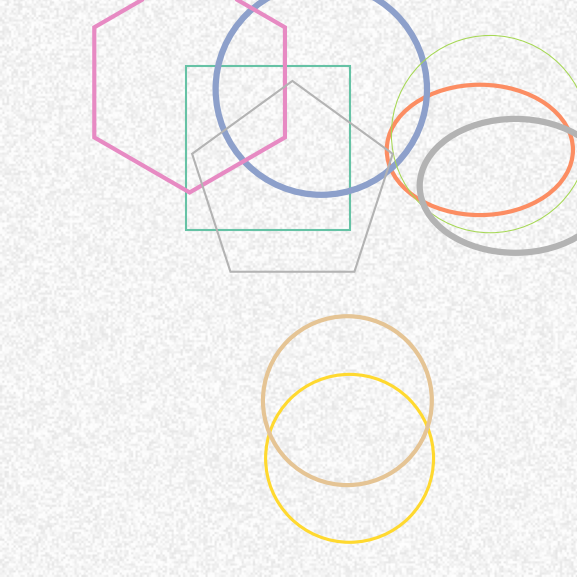[{"shape": "square", "thickness": 1, "radius": 0.71, "center": [0.463, 0.742]}, {"shape": "oval", "thickness": 2, "radius": 0.81, "center": [0.831, 0.74]}, {"shape": "circle", "thickness": 3, "radius": 0.91, "center": [0.556, 0.845]}, {"shape": "hexagon", "thickness": 2, "radius": 0.95, "center": [0.328, 0.856]}, {"shape": "circle", "thickness": 0.5, "radius": 0.85, "center": [0.849, 0.767]}, {"shape": "circle", "thickness": 1.5, "radius": 0.73, "center": [0.605, 0.205]}, {"shape": "circle", "thickness": 2, "radius": 0.73, "center": [0.602, 0.305]}, {"shape": "oval", "thickness": 3, "radius": 0.83, "center": [0.892, 0.677]}, {"shape": "pentagon", "thickness": 1, "radius": 0.91, "center": [0.506, 0.676]}]